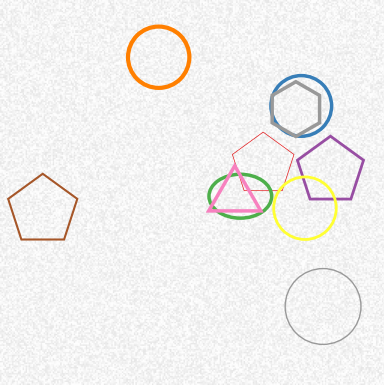[{"shape": "pentagon", "thickness": 0.5, "radius": 0.42, "center": [0.684, 0.573]}, {"shape": "circle", "thickness": 2.5, "radius": 0.39, "center": [0.783, 0.725]}, {"shape": "oval", "thickness": 2.5, "radius": 0.41, "center": [0.624, 0.49]}, {"shape": "pentagon", "thickness": 2, "radius": 0.45, "center": [0.858, 0.556]}, {"shape": "circle", "thickness": 3, "radius": 0.4, "center": [0.412, 0.851]}, {"shape": "circle", "thickness": 2, "radius": 0.41, "center": [0.792, 0.459]}, {"shape": "pentagon", "thickness": 1.5, "radius": 0.47, "center": [0.111, 0.454]}, {"shape": "triangle", "thickness": 2.5, "radius": 0.39, "center": [0.61, 0.491]}, {"shape": "hexagon", "thickness": 2.5, "radius": 0.36, "center": [0.769, 0.717]}, {"shape": "circle", "thickness": 1, "radius": 0.49, "center": [0.839, 0.204]}]